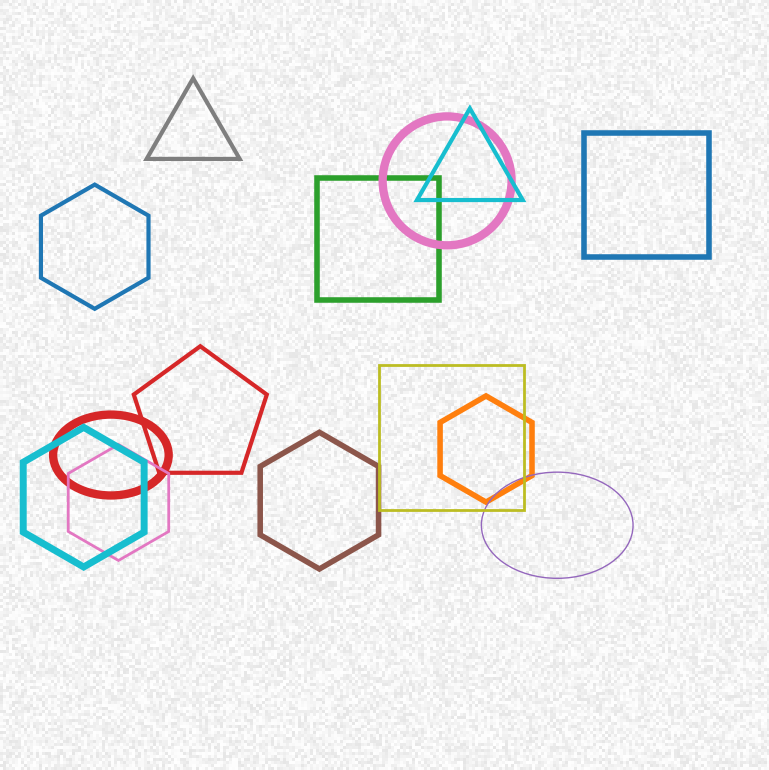[{"shape": "square", "thickness": 2, "radius": 0.4, "center": [0.84, 0.747]}, {"shape": "hexagon", "thickness": 1.5, "radius": 0.4, "center": [0.123, 0.68]}, {"shape": "hexagon", "thickness": 2, "radius": 0.34, "center": [0.631, 0.417]}, {"shape": "square", "thickness": 2, "radius": 0.4, "center": [0.491, 0.69]}, {"shape": "oval", "thickness": 3, "radius": 0.38, "center": [0.144, 0.409]}, {"shape": "pentagon", "thickness": 1.5, "radius": 0.45, "center": [0.26, 0.46]}, {"shape": "oval", "thickness": 0.5, "radius": 0.49, "center": [0.724, 0.318]}, {"shape": "hexagon", "thickness": 2, "radius": 0.44, "center": [0.415, 0.35]}, {"shape": "circle", "thickness": 3, "radius": 0.42, "center": [0.581, 0.765]}, {"shape": "hexagon", "thickness": 1, "radius": 0.38, "center": [0.154, 0.347]}, {"shape": "triangle", "thickness": 1.5, "radius": 0.35, "center": [0.251, 0.828]}, {"shape": "square", "thickness": 1, "radius": 0.47, "center": [0.586, 0.432]}, {"shape": "hexagon", "thickness": 2.5, "radius": 0.45, "center": [0.109, 0.354]}, {"shape": "triangle", "thickness": 1.5, "radius": 0.4, "center": [0.61, 0.78]}]